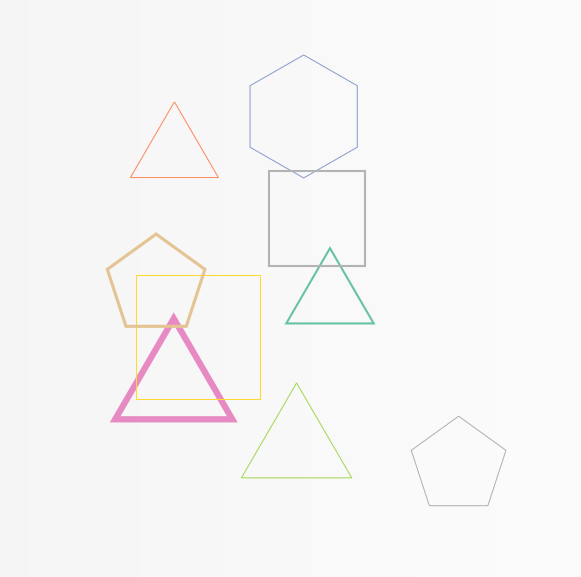[{"shape": "triangle", "thickness": 1, "radius": 0.43, "center": [0.568, 0.482]}, {"shape": "triangle", "thickness": 0.5, "radius": 0.44, "center": [0.3, 0.735]}, {"shape": "hexagon", "thickness": 0.5, "radius": 0.53, "center": [0.522, 0.797]}, {"shape": "triangle", "thickness": 3, "radius": 0.58, "center": [0.299, 0.331]}, {"shape": "triangle", "thickness": 0.5, "radius": 0.55, "center": [0.51, 0.226]}, {"shape": "square", "thickness": 0.5, "radius": 0.53, "center": [0.341, 0.416]}, {"shape": "pentagon", "thickness": 1.5, "radius": 0.44, "center": [0.269, 0.505]}, {"shape": "square", "thickness": 1, "radius": 0.41, "center": [0.546, 0.62]}, {"shape": "pentagon", "thickness": 0.5, "radius": 0.43, "center": [0.789, 0.193]}]